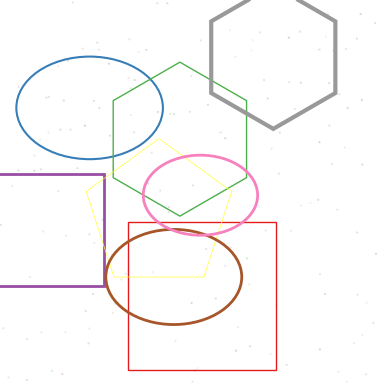[{"shape": "square", "thickness": 1, "radius": 0.96, "center": [0.525, 0.232]}, {"shape": "oval", "thickness": 1.5, "radius": 0.95, "center": [0.233, 0.72]}, {"shape": "hexagon", "thickness": 1, "radius": 1.0, "center": [0.467, 0.639]}, {"shape": "square", "thickness": 2, "radius": 0.73, "center": [0.124, 0.402]}, {"shape": "pentagon", "thickness": 0.5, "radius": 0.99, "center": [0.413, 0.441]}, {"shape": "oval", "thickness": 2, "radius": 0.88, "center": [0.451, 0.281]}, {"shape": "oval", "thickness": 2, "radius": 0.74, "center": [0.521, 0.493]}, {"shape": "hexagon", "thickness": 3, "radius": 0.93, "center": [0.71, 0.851]}]